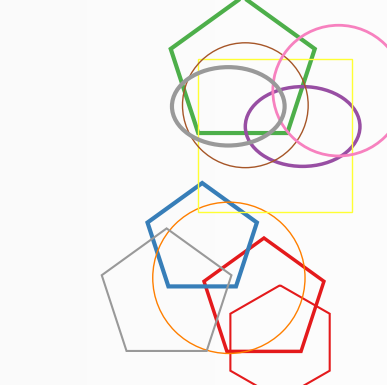[{"shape": "hexagon", "thickness": 1.5, "radius": 0.74, "center": [0.723, 0.111]}, {"shape": "pentagon", "thickness": 2.5, "radius": 0.81, "center": [0.681, 0.219]}, {"shape": "pentagon", "thickness": 3, "radius": 0.74, "center": [0.522, 0.376]}, {"shape": "pentagon", "thickness": 3, "radius": 0.98, "center": [0.626, 0.813]}, {"shape": "oval", "thickness": 2.5, "radius": 0.74, "center": [0.781, 0.671]}, {"shape": "circle", "thickness": 1, "radius": 0.98, "center": [0.591, 0.278]}, {"shape": "square", "thickness": 1, "radius": 1.0, "center": [0.71, 0.648]}, {"shape": "circle", "thickness": 1, "radius": 0.81, "center": [0.633, 0.727]}, {"shape": "circle", "thickness": 2, "radius": 0.85, "center": [0.874, 0.765]}, {"shape": "oval", "thickness": 3, "radius": 0.73, "center": [0.589, 0.724]}, {"shape": "pentagon", "thickness": 1.5, "radius": 0.88, "center": [0.43, 0.231]}]